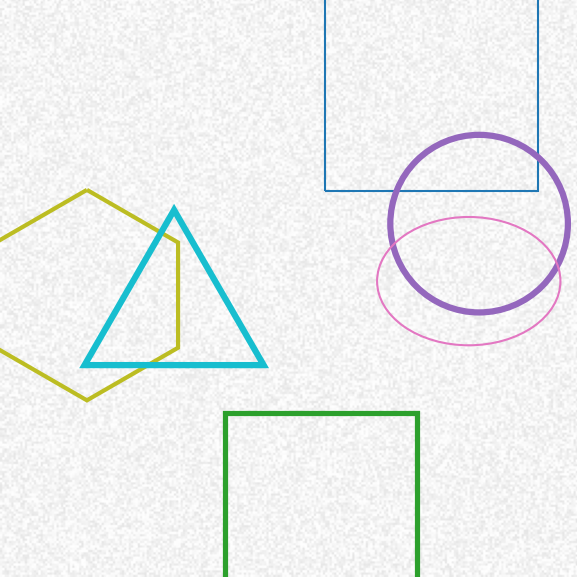[{"shape": "square", "thickness": 1, "radius": 0.92, "center": [0.747, 0.853]}, {"shape": "square", "thickness": 2.5, "radius": 0.83, "center": [0.557, 0.118]}, {"shape": "circle", "thickness": 3, "radius": 0.77, "center": [0.83, 0.612]}, {"shape": "oval", "thickness": 1, "radius": 0.79, "center": [0.812, 0.512]}, {"shape": "hexagon", "thickness": 2, "radius": 0.91, "center": [0.151, 0.488]}, {"shape": "triangle", "thickness": 3, "radius": 0.9, "center": [0.301, 0.456]}]